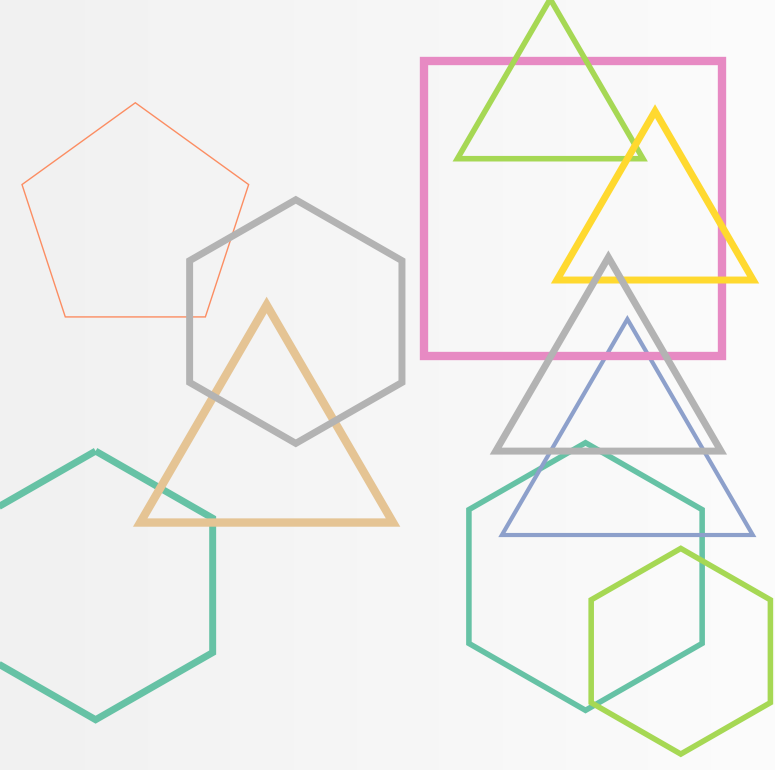[{"shape": "hexagon", "thickness": 2.5, "radius": 0.87, "center": [0.123, 0.24]}, {"shape": "hexagon", "thickness": 2, "radius": 0.87, "center": [0.756, 0.251]}, {"shape": "pentagon", "thickness": 0.5, "radius": 0.77, "center": [0.175, 0.713]}, {"shape": "triangle", "thickness": 1.5, "radius": 0.93, "center": [0.809, 0.399]}, {"shape": "square", "thickness": 3, "radius": 0.96, "center": [0.74, 0.729]}, {"shape": "triangle", "thickness": 2, "radius": 0.69, "center": [0.71, 0.863]}, {"shape": "hexagon", "thickness": 2, "radius": 0.67, "center": [0.878, 0.154]}, {"shape": "triangle", "thickness": 2.5, "radius": 0.73, "center": [0.845, 0.709]}, {"shape": "triangle", "thickness": 3, "radius": 0.94, "center": [0.344, 0.416]}, {"shape": "triangle", "thickness": 2.5, "radius": 0.84, "center": [0.785, 0.498]}, {"shape": "hexagon", "thickness": 2.5, "radius": 0.79, "center": [0.382, 0.582]}]